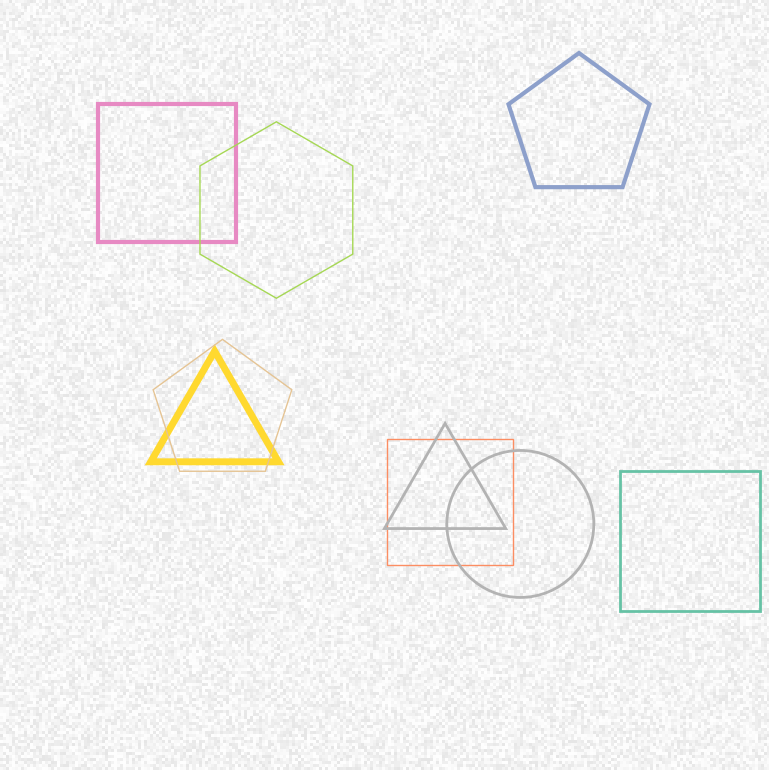[{"shape": "square", "thickness": 1, "radius": 0.45, "center": [0.896, 0.298]}, {"shape": "square", "thickness": 0.5, "radius": 0.41, "center": [0.584, 0.348]}, {"shape": "pentagon", "thickness": 1.5, "radius": 0.48, "center": [0.752, 0.835]}, {"shape": "square", "thickness": 1.5, "radius": 0.45, "center": [0.217, 0.775]}, {"shape": "hexagon", "thickness": 0.5, "radius": 0.57, "center": [0.359, 0.727]}, {"shape": "triangle", "thickness": 2.5, "radius": 0.48, "center": [0.279, 0.448]}, {"shape": "pentagon", "thickness": 0.5, "radius": 0.47, "center": [0.289, 0.465]}, {"shape": "circle", "thickness": 1, "radius": 0.48, "center": [0.676, 0.32]}, {"shape": "triangle", "thickness": 1, "radius": 0.46, "center": [0.578, 0.359]}]